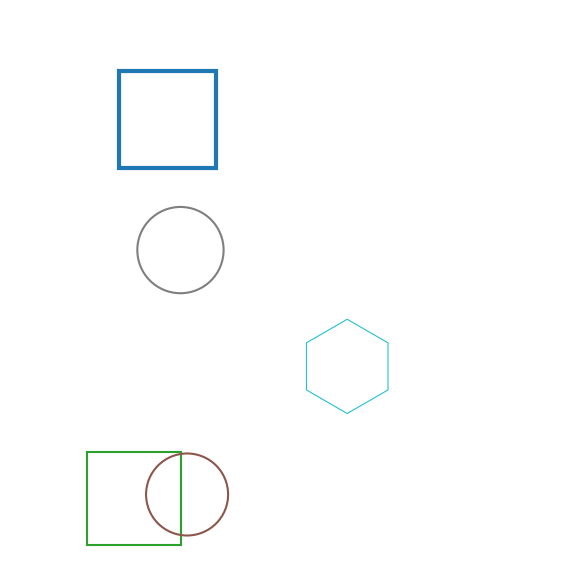[{"shape": "square", "thickness": 2, "radius": 0.42, "center": [0.291, 0.792]}, {"shape": "square", "thickness": 1, "radius": 0.4, "center": [0.232, 0.136]}, {"shape": "circle", "thickness": 1, "radius": 0.36, "center": [0.324, 0.143]}, {"shape": "circle", "thickness": 1, "radius": 0.37, "center": [0.312, 0.566]}, {"shape": "hexagon", "thickness": 0.5, "radius": 0.41, "center": [0.601, 0.365]}]